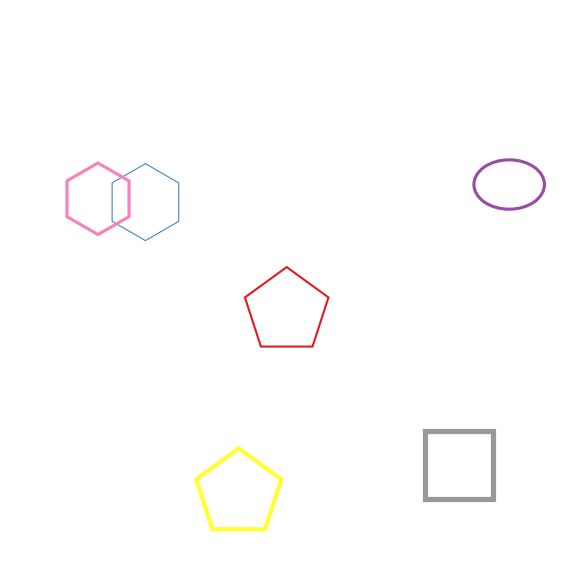[{"shape": "pentagon", "thickness": 1, "radius": 0.38, "center": [0.496, 0.461]}, {"shape": "hexagon", "thickness": 0.5, "radius": 0.33, "center": [0.252, 0.649]}, {"shape": "oval", "thickness": 1.5, "radius": 0.31, "center": [0.882, 0.68]}, {"shape": "pentagon", "thickness": 2, "radius": 0.39, "center": [0.413, 0.145]}, {"shape": "hexagon", "thickness": 1.5, "radius": 0.31, "center": [0.17, 0.655]}, {"shape": "square", "thickness": 2.5, "radius": 0.3, "center": [0.795, 0.194]}]